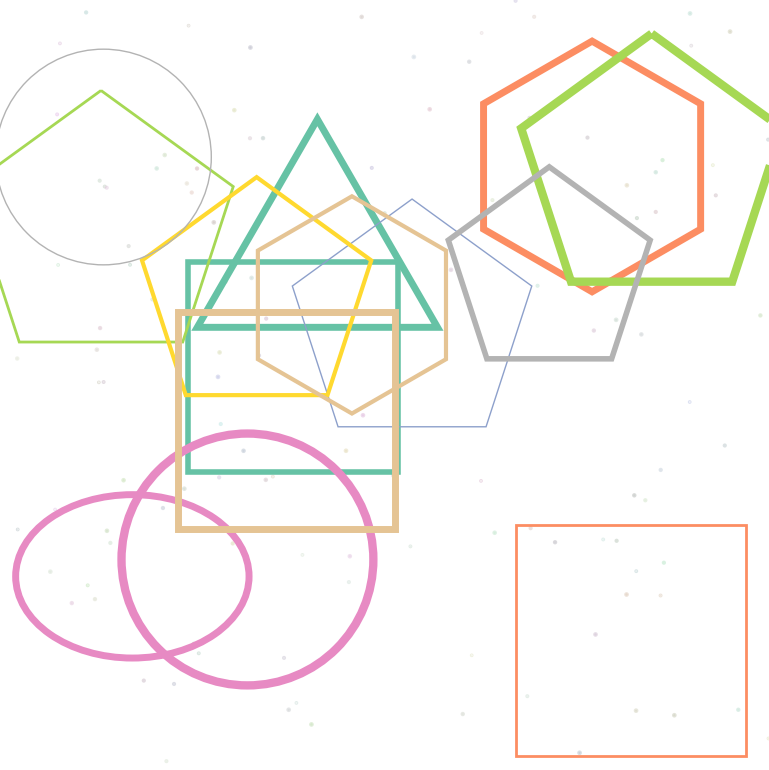[{"shape": "triangle", "thickness": 2.5, "radius": 0.9, "center": [0.412, 0.665]}, {"shape": "square", "thickness": 2, "radius": 0.68, "center": [0.381, 0.524]}, {"shape": "square", "thickness": 1, "radius": 0.75, "center": [0.819, 0.169]}, {"shape": "hexagon", "thickness": 2.5, "radius": 0.81, "center": [0.769, 0.784]}, {"shape": "pentagon", "thickness": 0.5, "radius": 0.82, "center": [0.535, 0.578]}, {"shape": "circle", "thickness": 3, "radius": 0.82, "center": [0.321, 0.273]}, {"shape": "oval", "thickness": 2.5, "radius": 0.76, "center": [0.172, 0.251]}, {"shape": "pentagon", "thickness": 1, "radius": 0.9, "center": [0.131, 0.702]}, {"shape": "pentagon", "thickness": 3, "radius": 0.89, "center": [0.846, 0.778]}, {"shape": "pentagon", "thickness": 1.5, "radius": 0.78, "center": [0.333, 0.613]}, {"shape": "hexagon", "thickness": 1.5, "radius": 0.71, "center": [0.457, 0.604]}, {"shape": "square", "thickness": 2.5, "radius": 0.7, "center": [0.372, 0.454]}, {"shape": "circle", "thickness": 0.5, "radius": 0.7, "center": [0.134, 0.796]}, {"shape": "pentagon", "thickness": 2, "radius": 0.69, "center": [0.713, 0.645]}]